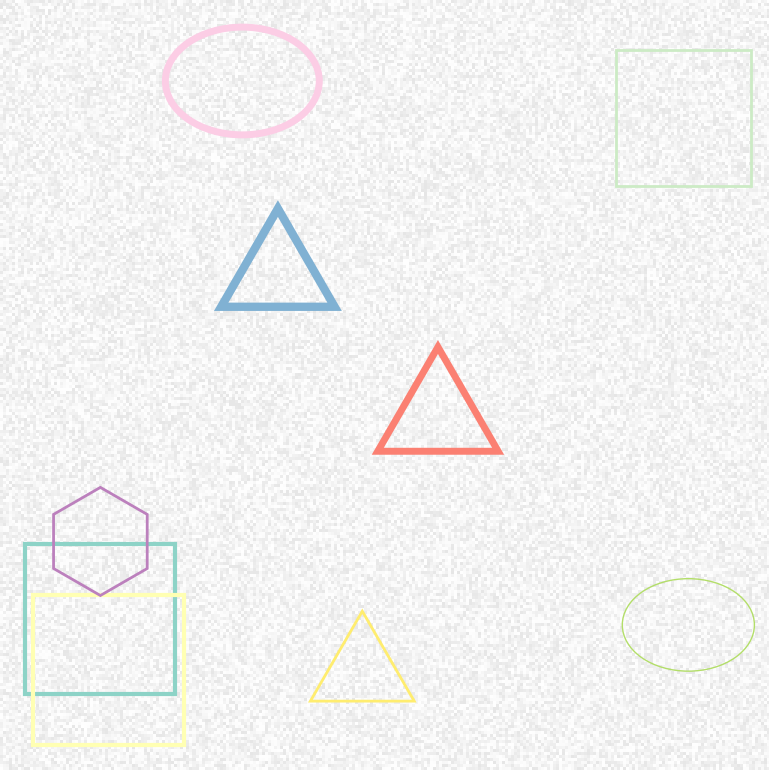[{"shape": "square", "thickness": 1.5, "radius": 0.49, "center": [0.13, 0.196]}, {"shape": "square", "thickness": 1.5, "radius": 0.49, "center": [0.141, 0.13]}, {"shape": "triangle", "thickness": 2.5, "radius": 0.45, "center": [0.569, 0.459]}, {"shape": "triangle", "thickness": 3, "radius": 0.43, "center": [0.361, 0.644]}, {"shape": "oval", "thickness": 0.5, "radius": 0.43, "center": [0.894, 0.188]}, {"shape": "oval", "thickness": 2.5, "radius": 0.5, "center": [0.315, 0.895]}, {"shape": "hexagon", "thickness": 1, "radius": 0.35, "center": [0.13, 0.297]}, {"shape": "square", "thickness": 1, "radius": 0.44, "center": [0.888, 0.847]}, {"shape": "triangle", "thickness": 1, "radius": 0.39, "center": [0.471, 0.128]}]